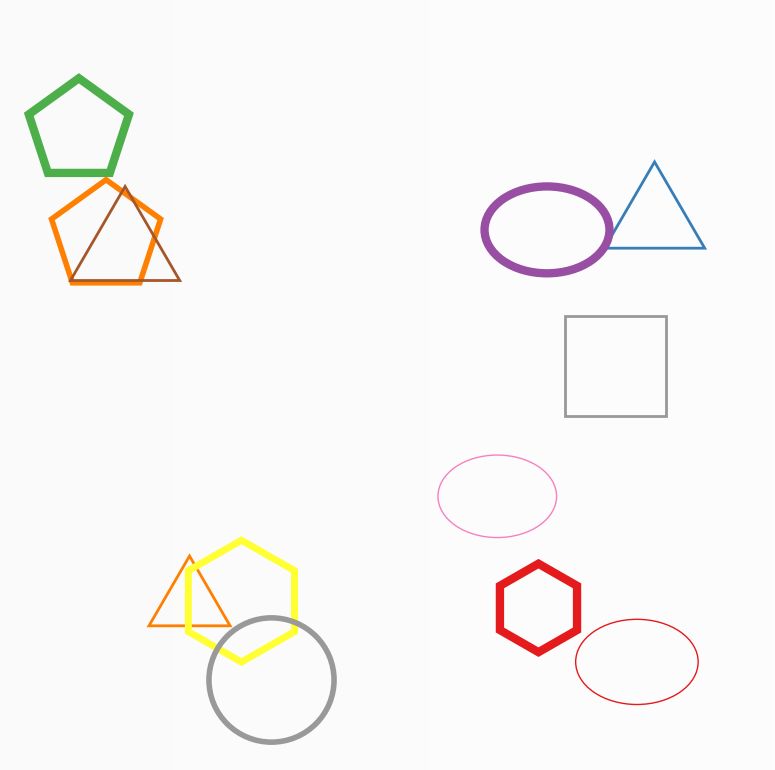[{"shape": "oval", "thickness": 0.5, "radius": 0.4, "center": [0.822, 0.14]}, {"shape": "hexagon", "thickness": 3, "radius": 0.29, "center": [0.695, 0.21]}, {"shape": "triangle", "thickness": 1, "radius": 0.37, "center": [0.845, 0.715]}, {"shape": "pentagon", "thickness": 3, "radius": 0.34, "center": [0.102, 0.83]}, {"shape": "oval", "thickness": 3, "radius": 0.4, "center": [0.706, 0.701]}, {"shape": "triangle", "thickness": 1, "radius": 0.3, "center": [0.245, 0.217]}, {"shape": "pentagon", "thickness": 2, "radius": 0.37, "center": [0.137, 0.693]}, {"shape": "hexagon", "thickness": 2.5, "radius": 0.4, "center": [0.312, 0.219]}, {"shape": "triangle", "thickness": 1, "radius": 0.41, "center": [0.161, 0.676]}, {"shape": "oval", "thickness": 0.5, "radius": 0.38, "center": [0.642, 0.355]}, {"shape": "square", "thickness": 1, "radius": 0.33, "center": [0.794, 0.524]}, {"shape": "circle", "thickness": 2, "radius": 0.4, "center": [0.35, 0.117]}]